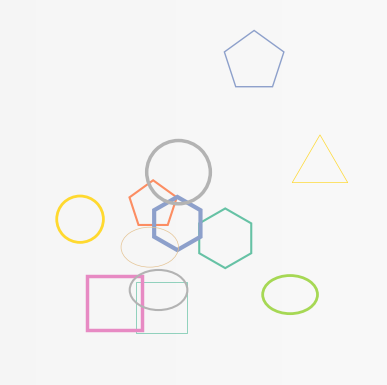[{"shape": "square", "thickness": 0.5, "radius": 0.33, "center": [0.416, 0.201]}, {"shape": "hexagon", "thickness": 1.5, "radius": 0.39, "center": [0.581, 0.381]}, {"shape": "pentagon", "thickness": 1.5, "radius": 0.32, "center": [0.395, 0.468]}, {"shape": "pentagon", "thickness": 1, "radius": 0.4, "center": [0.656, 0.84]}, {"shape": "hexagon", "thickness": 3, "radius": 0.35, "center": [0.458, 0.42]}, {"shape": "square", "thickness": 2.5, "radius": 0.35, "center": [0.296, 0.213]}, {"shape": "oval", "thickness": 2, "radius": 0.35, "center": [0.749, 0.235]}, {"shape": "circle", "thickness": 2, "radius": 0.3, "center": [0.207, 0.431]}, {"shape": "triangle", "thickness": 0.5, "radius": 0.41, "center": [0.826, 0.567]}, {"shape": "oval", "thickness": 0.5, "radius": 0.37, "center": [0.387, 0.358]}, {"shape": "circle", "thickness": 2.5, "radius": 0.41, "center": [0.461, 0.553]}, {"shape": "oval", "thickness": 1.5, "radius": 0.37, "center": [0.409, 0.247]}]